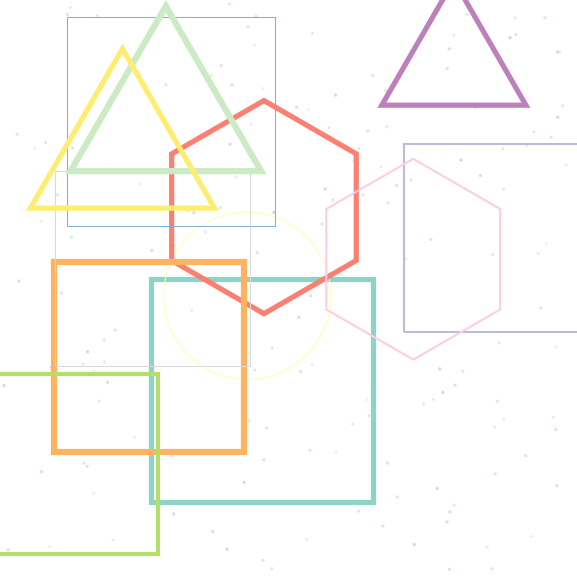[{"shape": "square", "thickness": 2.5, "radius": 0.96, "center": [0.454, 0.323]}, {"shape": "circle", "thickness": 0.5, "radius": 0.72, "center": [0.428, 0.487]}, {"shape": "square", "thickness": 1, "radius": 0.81, "center": [0.863, 0.586]}, {"shape": "hexagon", "thickness": 2.5, "radius": 0.92, "center": [0.457, 0.64]}, {"shape": "square", "thickness": 0.5, "radius": 0.9, "center": [0.296, 0.789]}, {"shape": "square", "thickness": 3, "radius": 0.82, "center": [0.258, 0.381]}, {"shape": "square", "thickness": 2, "radius": 0.78, "center": [0.117, 0.196]}, {"shape": "hexagon", "thickness": 1, "radius": 0.87, "center": [0.716, 0.55]}, {"shape": "square", "thickness": 0.5, "radius": 0.84, "center": [0.264, 0.534]}, {"shape": "triangle", "thickness": 2.5, "radius": 0.72, "center": [0.786, 0.889]}, {"shape": "triangle", "thickness": 3, "radius": 0.95, "center": [0.287, 0.798]}, {"shape": "triangle", "thickness": 2.5, "radius": 0.92, "center": [0.212, 0.731]}]